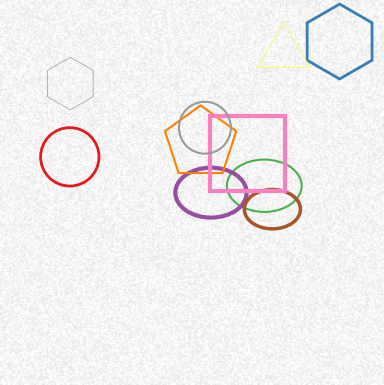[{"shape": "circle", "thickness": 2, "radius": 0.38, "center": [0.181, 0.593]}, {"shape": "hexagon", "thickness": 2, "radius": 0.49, "center": [0.882, 0.892]}, {"shape": "oval", "thickness": 1.5, "radius": 0.49, "center": [0.686, 0.518]}, {"shape": "oval", "thickness": 3, "radius": 0.46, "center": [0.548, 0.5]}, {"shape": "pentagon", "thickness": 1.5, "radius": 0.49, "center": [0.521, 0.629]}, {"shape": "triangle", "thickness": 0.5, "radius": 0.4, "center": [0.738, 0.864]}, {"shape": "oval", "thickness": 2.5, "radius": 0.36, "center": [0.707, 0.457]}, {"shape": "square", "thickness": 3, "radius": 0.49, "center": [0.643, 0.602]}, {"shape": "hexagon", "thickness": 0.5, "radius": 0.34, "center": [0.183, 0.783]}, {"shape": "circle", "thickness": 1.5, "radius": 0.34, "center": [0.532, 0.668]}]